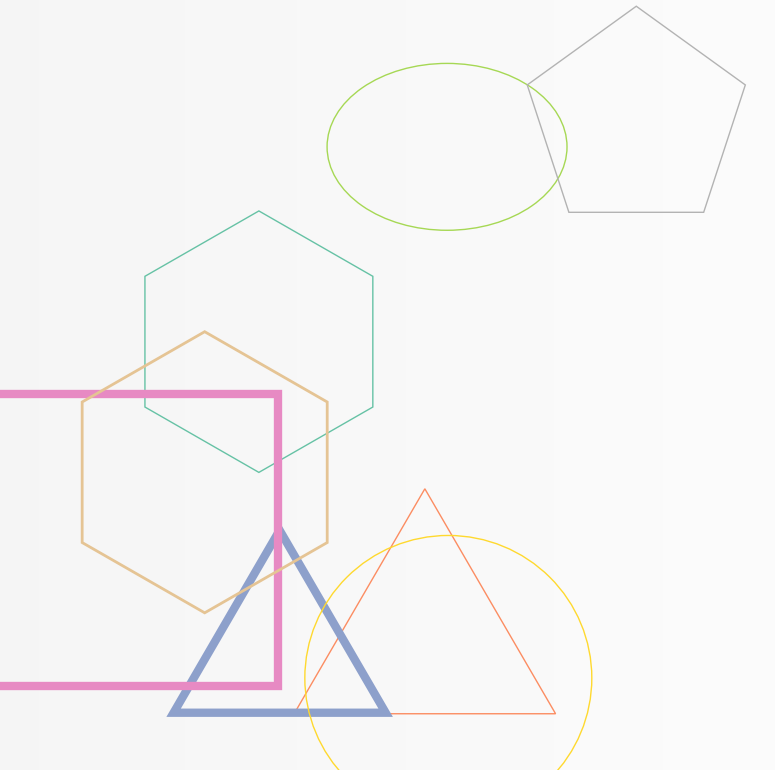[{"shape": "hexagon", "thickness": 0.5, "radius": 0.85, "center": [0.334, 0.556]}, {"shape": "triangle", "thickness": 0.5, "radius": 0.97, "center": [0.548, 0.17]}, {"shape": "triangle", "thickness": 3, "radius": 0.79, "center": [0.361, 0.153]}, {"shape": "square", "thickness": 3, "radius": 0.95, "center": [0.169, 0.299]}, {"shape": "oval", "thickness": 0.5, "radius": 0.77, "center": [0.577, 0.809]}, {"shape": "circle", "thickness": 0.5, "radius": 0.93, "center": [0.578, 0.119]}, {"shape": "hexagon", "thickness": 1, "radius": 0.91, "center": [0.264, 0.387]}, {"shape": "pentagon", "thickness": 0.5, "radius": 0.74, "center": [0.821, 0.844]}]